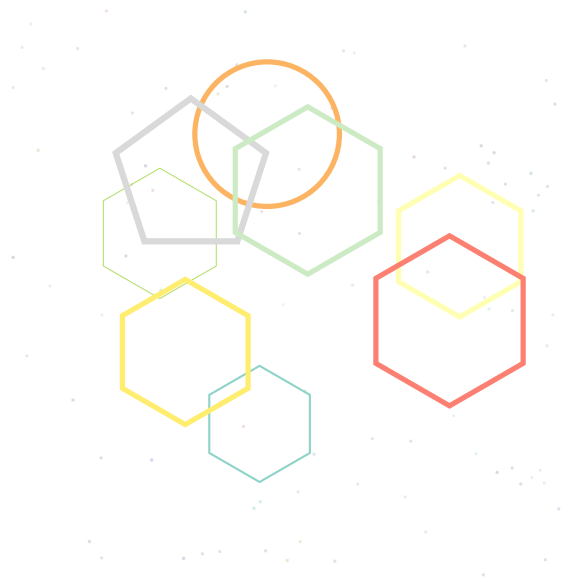[{"shape": "hexagon", "thickness": 1, "radius": 0.5, "center": [0.449, 0.265]}, {"shape": "hexagon", "thickness": 2.5, "radius": 0.61, "center": [0.796, 0.573]}, {"shape": "hexagon", "thickness": 2.5, "radius": 0.74, "center": [0.778, 0.444]}, {"shape": "circle", "thickness": 2.5, "radius": 0.63, "center": [0.463, 0.767]}, {"shape": "hexagon", "thickness": 0.5, "radius": 0.56, "center": [0.277, 0.595]}, {"shape": "pentagon", "thickness": 3, "radius": 0.68, "center": [0.33, 0.692]}, {"shape": "hexagon", "thickness": 2.5, "radius": 0.72, "center": [0.533, 0.669]}, {"shape": "hexagon", "thickness": 2.5, "radius": 0.63, "center": [0.321, 0.39]}]